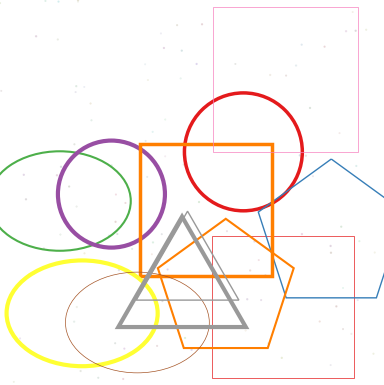[{"shape": "square", "thickness": 0.5, "radius": 0.92, "center": [0.735, 0.203]}, {"shape": "circle", "thickness": 2.5, "radius": 0.77, "center": [0.632, 0.606]}, {"shape": "pentagon", "thickness": 1, "radius": 1.0, "center": [0.86, 0.388]}, {"shape": "oval", "thickness": 1.5, "radius": 0.92, "center": [0.155, 0.478]}, {"shape": "circle", "thickness": 3, "radius": 0.69, "center": [0.289, 0.496]}, {"shape": "square", "thickness": 2.5, "radius": 0.86, "center": [0.535, 0.456]}, {"shape": "pentagon", "thickness": 1.5, "radius": 0.93, "center": [0.586, 0.246]}, {"shape": "oval", "thickness": 3, "radius": 0.98, "center": [0.213, 0.186]}, {"shape": "oval", "thickness": 0.5, "radius": 0.93, "center": [0.357, 0.162]}, {"shape": "square", "thickness": 0.5, "radius": 0.94, "center": [0.742, 0.793]}, {"shape": "triangle", "thickness": 1, "radius": 0.77, "center": [0.487, 0.297]}, {"shape": "triangle", "thickness": 3, "radius": 0.96, "center": [0.473, 0.246]}]